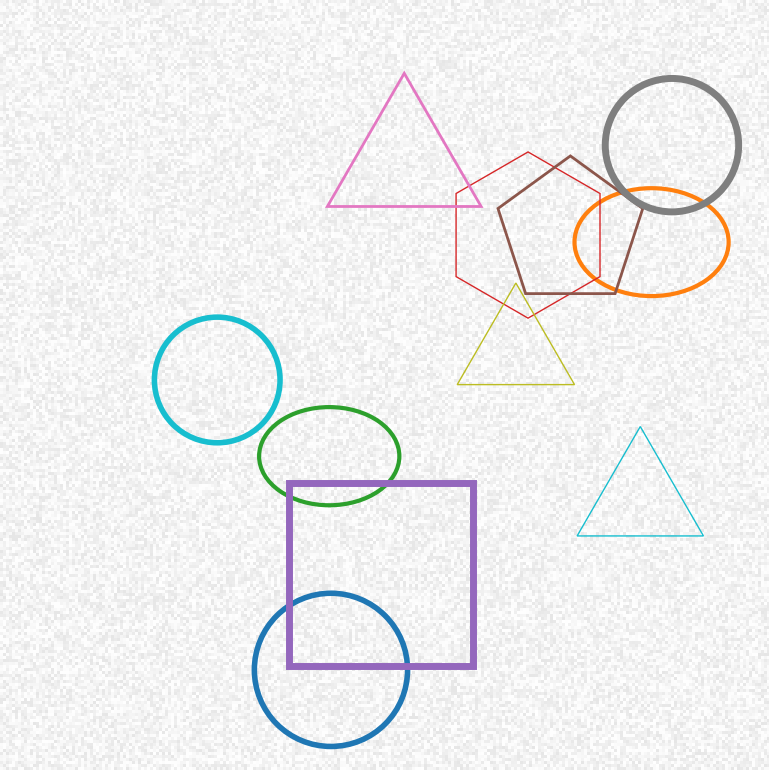[{"shape": "circle", "thickness": 2, "radius": 0.5, "center": [0.43, 0.13]}, {"shape": "oval", "thickness": 1.5, "radius": 0.5, "center": [0.846, 0.686]}, {"shape": "oval", "thickness": 1.5, "radius": 0.46, "center": [0.428, 0.408]}, {"shape": "hexagon", "thickness": 0.5, "radius": 0.54, "center": [0.686, 0.695]}, {"shape": "square", "thickness": 2.5, "radius": 0.6, "center": [0.495, 0.254]}, {"shape": "pentagon", "thickness": 1, "radius": 0.49, "center": [0.741, 0.699]}, {"shape": "triangle", "thickness": 1, "radius": 0.58, "center": [0.525, 0.789]}, {"shape": "circle", "thickness": 2.5, "radius": 0.43, "center": [0.873, 0.811]}, {"shape": "triangle", "thickness": 0.5, "radius": 0.44, "center": [0.67, 0.544]}, {"shape": "triangle", "thickness": 0.5, "radius": 0.47, "center": [0.832, 0.351]}, {"shape": "circle", "thickness": 2, "radius": 0.41, "center": [0.282, 0.507]}]